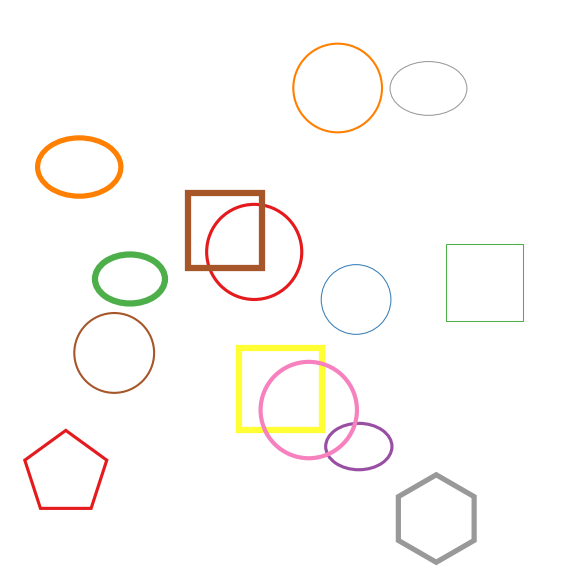[{"shape": "pentagon", "thickness": 1.5, "radius": 0.37, "center": [0.114, 0.179]}, {"shape": "circle", "thickness": 1.5, "radius": 0.41, "center": [0.44, 0.563]}, {"shape": "circle", "thickness": 0.5, "radius": 0.3, "center": [0.617, 0.481]}, {"shape": "square", "thickness": 0.5, "radius": 0.33, "center": [0.839, 0.51]}, {"shape": "oval", "thickness": 3, "radius": 0.3, "center": [0.225, 0.516]}, {"shape": "oval", "thickness": 1.5, "radius": 0.29, "center": [0.621, 0.226]}, {"shape": "oval", "thickness": 2.5, "radius": 0.36, "center": [0.137, 0.71]}, {"shape": "circle", "thickness": 1, "radius": 0.38, "center": [0.585, 0.847]}, {"shape": "square", "thickness": 3, "radius": 0.36, "center": [0.485, 0.326]}, {"shape": "circle", "thickness": 1, "radius": 0.35, "center": [0.198, 0.388]}, {"shape": "square", "thickness": 3, "radius": 0.32, "center": [0.39, 0.6]}, {"shape": "circle", "thickness": 2, "radius": 0.42, "center": [0.535, 0.289]}, {"shape": "hexagon", "thickness": 2.5, "radius": 0.38, "center": [0.755, 0.101]}, {"shape": "oval", "thickness": 0.5, "radius": 0.33, "center": [0.742, 0.846]}]